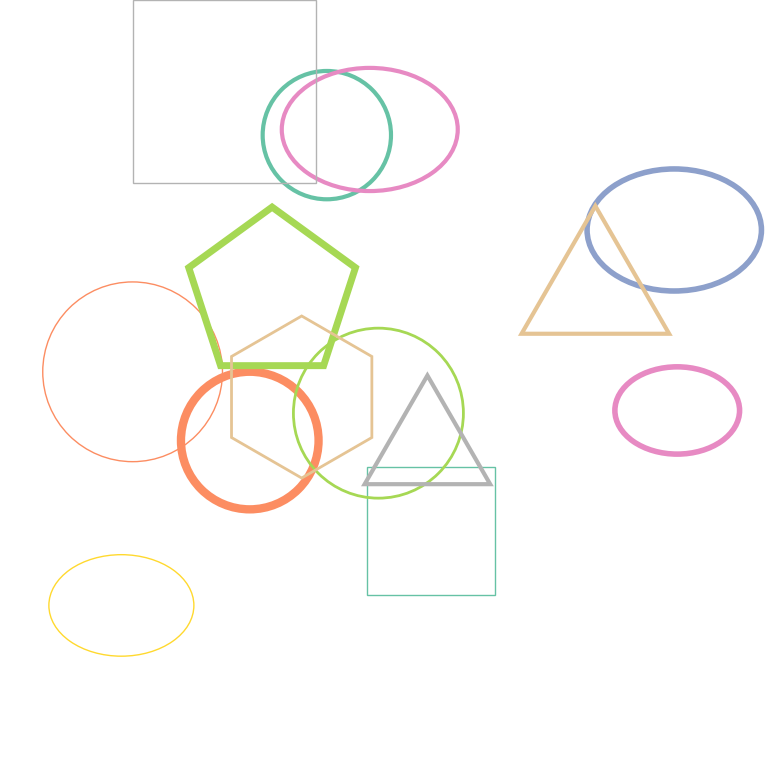[{"shape": "circle", "thickness": 1.5, "radius": 0.42, "center": [0.424, 0.825]}, {"shape": "square", "thickness": 0.5, "radius": 0.41, "center": [0.56, 0.31]}, {"shape": "circle", "thickness": 0.5, "radius": 0.58, "center": [0.172, 0.517]}, {"shape": "circle", "thickness": 3, "radius": 0.45, "center": [0.324, 0.428]}, {"shape": "oval", "thickness": 2, "radius": 0.57, "center": [0.876, 0.701]}, {"shape": "oval", "thickness": 1.5, "radius": 0.57, "center": [0.48, 0.832]}, {"shape": "oval", "thickness": 2, "radius": 0.4, "center": [0.88, 0.467]}, {"shape": "circle", "thickness": 1, "radius": 0.55, "center": [0.491, 0.463]}, {"shape": "pentagon", "thickness": 2.5, "radius": 0.57, "center": [0.353, 0.617]}, {"shape": "oval", "thickness": 0.5, "radius": 0.47, "center": [0.158, 0.214]}, {"shape": "hexagon", "thickness": 1, "radius": 0.53, "center": [0.392, 0.484]}, {"shape": "triangle", "thickness": 1.5, "radius": 0.55, "center": [0.773, 0.622]}, {"shape": "square", "thickness": 0.5, "radius": 0.59, "center": [0.292, 0.881]}, {"shape": "triangle", "thickness": 1.5, "radius": 0.47, "center": [0.555, 0.418]}]